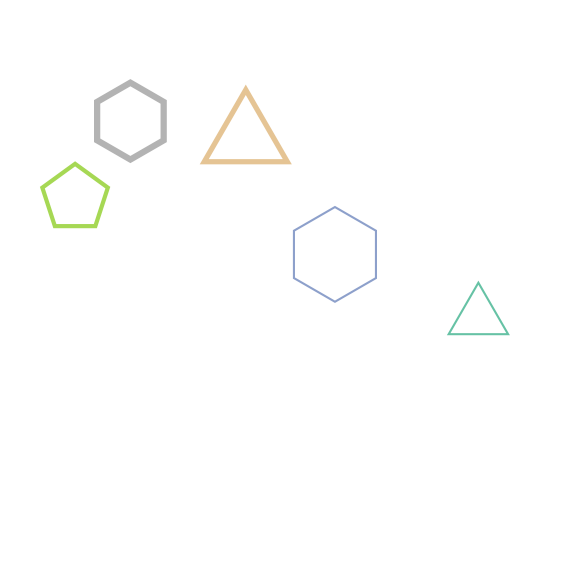[{"shape": "triangle", "thickness": 1, "radius": 0.3, "center": [0.828, 0.45]}, {"shape": "hexagon", "thickness": 1, "radius": 0.41, "center": [0.58, 0.559]}, {"shape": "pentagon", "thickness": 2, "radius": 0.3, "center": [0.13, 0.656]}, {"shape": "triangle", "thickness": 2.5, "radius": 0.42, "center": [0.426, 0.761]}, {"shape": "hexagon", "thickness": 3, "radius": 0.33, "center": [0.226, 0.789]}]